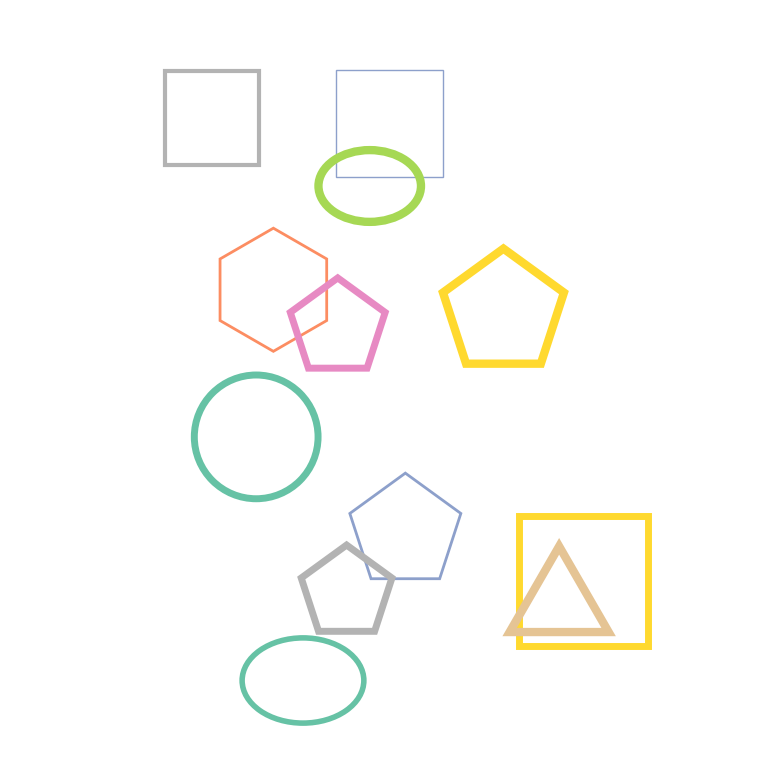[{"shape": "circle", "thickness": 2.5, "radius": 0.4, "center": [0.333, 0.433]}, {"shape": "oval", "thickness": 2, "radius": 0.4, "center": [0.393, 0.116]}, {"shape": "hexagon", "thickness": 1, "radius": 0.4, "center": [0.355, 0.624]}, {"shape": "square", "thickness": 0.5, "radius": 0.35, "center": [0.506, 0.839]}, {"shape": "pentagon", "thickness": 1, "radius": 0.38, "center": [0.526, 0.31]}, {"shape": "pentagon", "thickness": 2.5, "radius": 0.32, "center": [0.439, 0.574]}, {"shape": "oval", "thickness": 3, "radius": 0.33, "center": [0.48, 0.758]}, {"shape": "square", "thickness": 2.5, "radius": 0.42, "center": [0.757, 0.245]}, {"shape": "pentagon", "thickness": 3, "radius": 0.41, "center": [0.654, 0.595]}, {"shape": "triangle", "thickness": 3, "radius": 0.37, "center": [0.726, 0.216]}, {"shape": "square", "thickness": 1.5, "radius": 0.31, "center": [0.275, 0.847]}, {"shape": "pentagon", "thickness": 2.5, "radius": 0.31, "center": [0.45, 0.23]}]